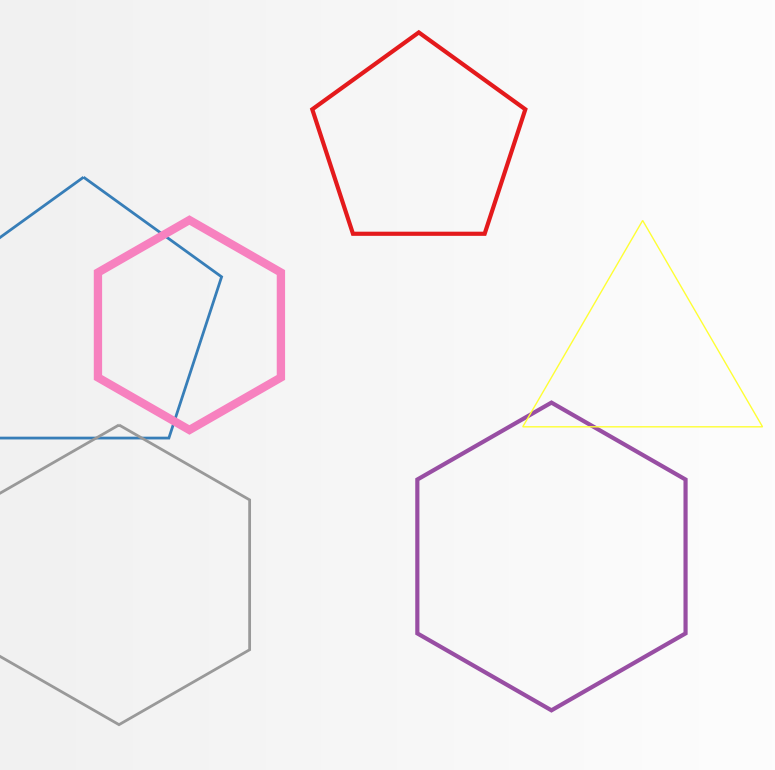[{"shape": "pentagon", "thickness": 1.5, "radius": 0.72, "center": [0.54, 0.813]}, {"shape": "pentagon", "thickness": 1, "radius": 0.94, "center": [0.108, 0.583]}, {"shape": "hexagon", "thickness": 1.5, "radius": 1.0, "center": [0.712, 0.277]}, {"shape": "triangle", "thickness": 0.5, "radius": 0.89, "center": [0.829, 0.535]}, {"shape": "hexagon", "thickness": 3, "radius": 0.68, "center": [0.244, 0.578]}, {"shape": "hexagon", "thickness": 1, "radius": 0.97, "center": [0.154, 0.253]}]